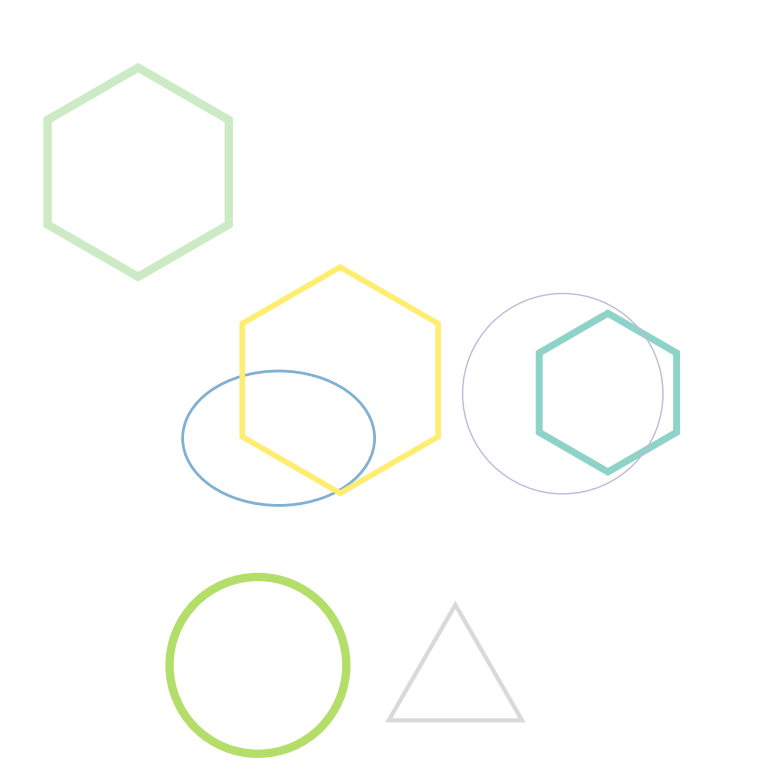[{"shape": "hexagon", "thickness": 2.5, "radius": 0.52, "center": [0.789, 0.49]}, {"shape": "circle", "thickness": 0.5, "radius": 0.65, "center": [0.731, 0.489]}, {"shape": "oval", "thickness": 1, "radius": 0.62, "center": [0.362, 0.431]}, {"shape": "circle", "thickness": 3, "radius": 0.57, "center": [0.335, 0.136]}, {"shape": "triangle", "thickness": 1.5, "radius": 0.5, "center": [0.591, 0.114]}, {"shape": "hexagon", "thickness": 3, "radius": 0.68, "center": [0.179, 0.776]}, {"shape": "hexagon", "thickness": 2, "radius": 0.73, "center": [0.442, 0.506]}]